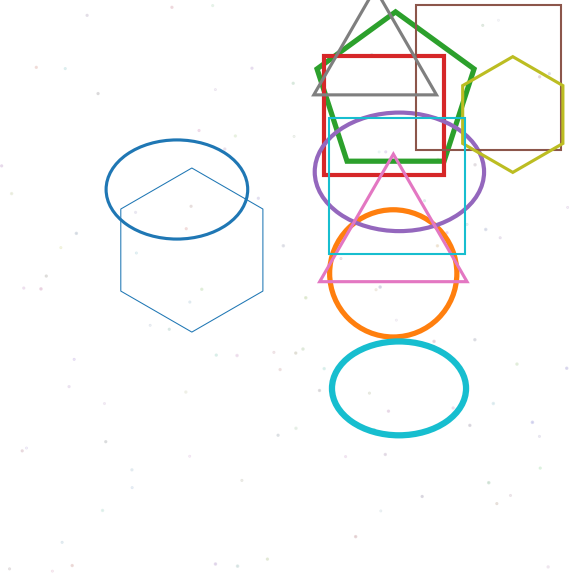[{"shape": "hexagon", "thickness": 0.5, "radius": 0.71, "center": [0.332, 0.566]}, {"shape": "oval", "thickness": 1.5, "radius": 0.61, "center": [0.306, 0.671]}, {"shape": "circle", "thickness": 2.5, "radius": 0.55, "center": [0.681, 0.526]}, {"shape": "pentagon", "thickness": 2.5, "radius": 0.71, "center": [0.685, 0.836]}, {"shape": "square", "thickness": 2, "radius": 0.52, "center": [0.665, 0.799]}, {"shape": "oval", "thickness": 2, "radius": 0.73, "center": [0.692, 0.702]}, {"shape": "square", "thickness": 1, "radius": 0.63, "center": [0.846, 0.865]}, {"shape": "triangle", "thickness": 1.5, "radius": 0.74, "center": [0.681, 0.585]}, {"shape": "triangle", "thickness": 1.5, "radius": 0.61, "center": [0.65, 0.896]}, {"shape": "hexagon", "thickness": 1.5, "radius": 0.5, "center": [0.888, 0.801]}, {"shape": "square", "thickness": 1, "radius": 0.59, "center": [0.687, 0.677]}, {"shape": "oval", "thickness": 3, "radius": 0.58, "center": [0.691, 0.327]}]